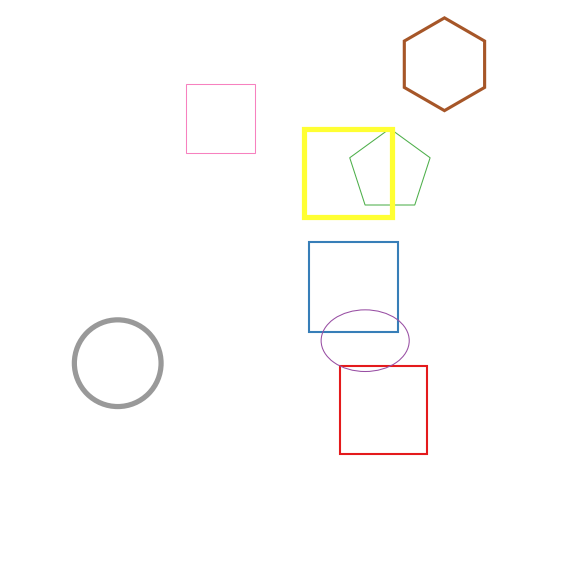[{"shape": "square", "thickness": 1, "radius": 0.38, "center": [0.664, 0.289]}, {"shape": "square", "thickness": 1, "radius": 0.39, "center": [0.612, 0.502]}, {"shape": "pentagon", "thickness": 0.5, "radius": 0.37, "center": [0.675, 0.703]}, {"shape": "oval", "thickness": 0.5, "radius": 0.38, "center": [0.632, 0.409]}, {"shape": "square", "thickness": 2.5, "radius": 0.38, "center": [0.602, 0.7]}, {"shape": "hexagon", "thickness": 1.5, "radius": 0.4, "center": [0.77, 0.888]}, {"shape": "square", "thickness": 0.5, "radius": 0.3, "center": [0.381, 0.794]}, {"shape": "circle", "thickness": 2.5, "radius": 0.38, "center": [0.204, 0.37]}]